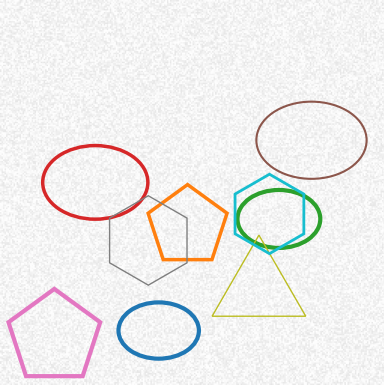[{"shape": "oval", "thickness": 3, "radius": 0.52, "center": [0.412, 0.141]}, {"shape": "pentagon", "thickness": 2.5, "radius": 0.54, "center": [0.487, 0.413]}, {"shape": "oval", "thickness": 3, "radius": 0.54, "center": [0.724, 0.431]}, {"shape": "oval", "thickness": 2.5, "radius": 0.68, "center": [0.247, 0.526]}, {"shape": "oval", "thickness": 1.5, "radius": 0.72, "center": [0.809, 0.636]}, {"shape": "pentagon", "thickness": 3, "radius": 0.63, "center": [0.141, 0.124]}, {"shape": "hexagon", "thickness": 1, "radius": 0.58, "center": [0.385, 0.375]}, {"shape": "triangle", "thickness": 1, "radius": 0.7, "center": [0.673, 0.249]}, {"shape": "hexagon", "thickness": 2, "radius": 0.52, "center": [0.7, 0.444]}]